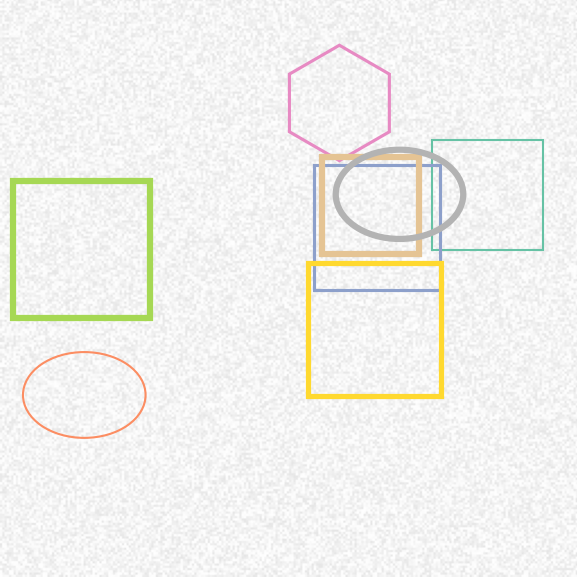[{"shape": "square", "thickness": 1, "radius": 0.48, "center": [0.844, 0.661]}, {"shape": "oval", "thickness": 1, "radius": 0.53, "center": [0.146, 0.315]}, {"shape": "square", "thickness": 1.5, "radius": 0.54, "center": [0.652, 0.605]}, {"shape": "hexagon", "thickness": 1.5, "radius": 0.5, "center": [0.588, 0.821]}, {"shape": "square", "thickness": 3, "radius": 0.59, "center": [0.141, 0.567]}, {"shape": "square", "thickness": 2.5, "radius": 0.58, "center": [0.648, 0.429]}, {"shape": "square", "thickness": 3, "radius": 0.42, "center": [0.642, 0.643]}, {"shape": "oval", "thickness": 3, "radius": 0.55, "center": [0.692, 0.663]}]